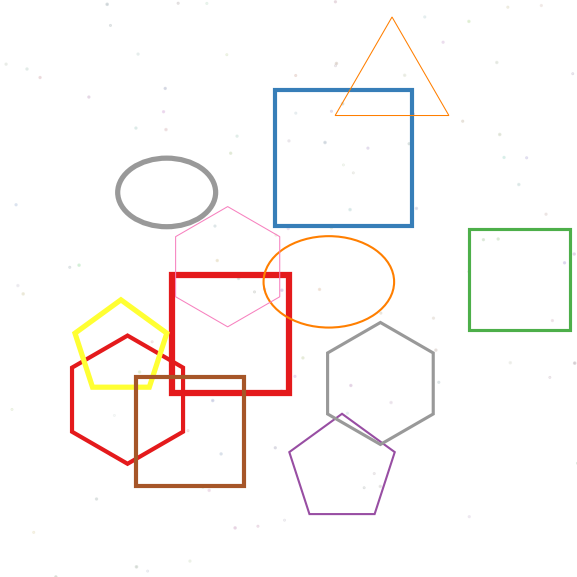[{"shape": "square", "thickness": 3, "radius": 0.51, "center": [0.4, 0.421]}, {"shape": "hexagon", "thickness": 2, "radius": 0.56, "center": [0.221, 0.307]}, {"shape": "square", "thickness": 2, "radius": 0.59, "center": [0.595, 0.726]}, {"shape": "square", "thickness": 1.5, "radius": 0.44, "center": [0.899, 0.515]}, {"shape": "pentagon", "thickness": 1, "radius": 0.48, "center": [0.592, 0.187]}, {"shape": "triangle", "thickness": 0.5, "radius": 0.57, "center": [0.679, 0.856]}, {"shape": "oval", "thickness": 1, "radius": 0.57, "center": [0.569, 0.511]}, {"shape": "pentagon", "thickness": 2.5, "radius": 0.42, "center": [0.209, 0.396]}, {"shape": "square", "thickness": 2, "radius": 0.47, "center": [0.329, 0.252]}, {"shape": "hexagon", "thickness": 0.5, "radius": 0.52, "center": [0.394, 0.537]}, {"shape": "oval", "thickness": 2.5, "radius": 0.42, "center": [0.289, 0.666]}, {"shape": "hexagon", "thickness": 1.5, "radius": 0.53, "center": [0.659, 0.335]}]